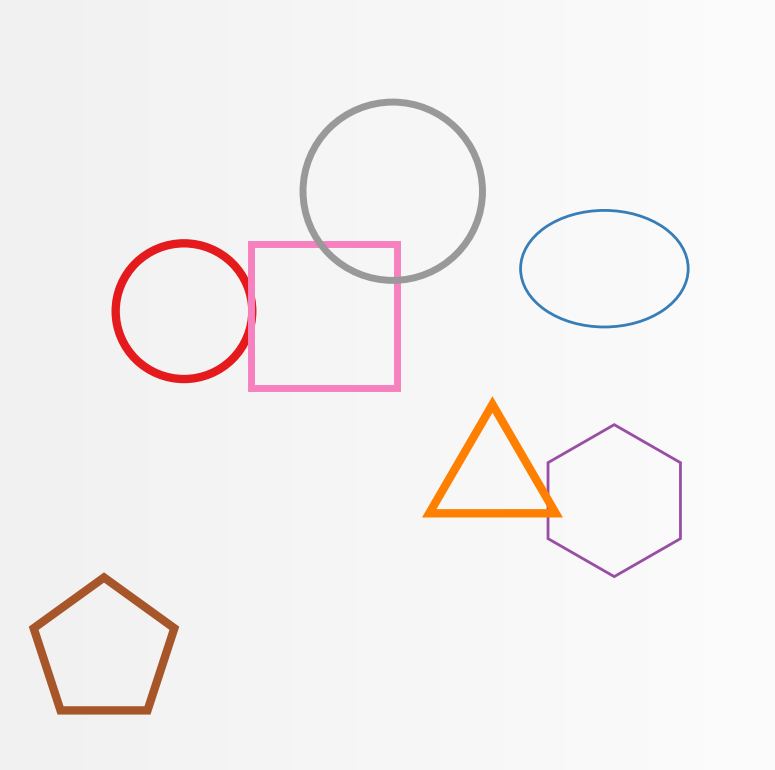[{"shape": "circle", "thickness": 3, "radius": 0.44, "center": [0.237, 0.596]}, {"shape": "oval", "thickness": 1, "radius": 0.54, "center": [0.78, 0.651]}, {"shape": "hexagon", "thickness": 1, "radius": 0.49, "center": [0.793, 0.35]}, {"shape": "triangle", "thickness": 3, "radius": 0.47, "center": [0.635, 0.38]}, {"shape": "pentagon", "thickness": 3, "radius": 0.48, "center": [0.134, 0.155]}, {"shape": "square", "thickness": 2.5, "radius": 0.47, "center": [0.418, 0.59]}, {"shape": "circle", "thickness": 2.5, "radius": 0.58, "center": [0.507, 0.752]}]